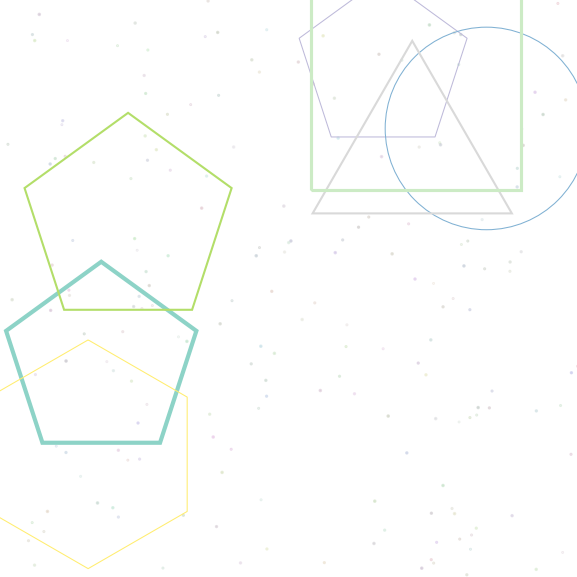[{"shape": "pentagon", "thickness": 2, "radius": 0.87, "center": [0.175, 0.373]}, {"shape": "pentagon", "thickness": 0.5, "radius": 0.76, "center": [0.663, 0.886]}, {"shape": "circle", "thickness": 0.5, "radius": 0.88, "center": [0.842, 0.777]}, {"shape": "pentagon", "thickness": 1, "radius": 0.94, "center": [0.222, 0.615]}, {"shape": "triangle", "thickness": 1, "radius": 1.0, "center": [0.714, 0.729]}, {"shape": "square", "thickness": 1.5, "radius": 0.91, "center": [0.721, 0.852]}, {"shape": "hexagon", "thickness": 0.5, "radius": 0.99, "center": [0.153, 0.213]}]